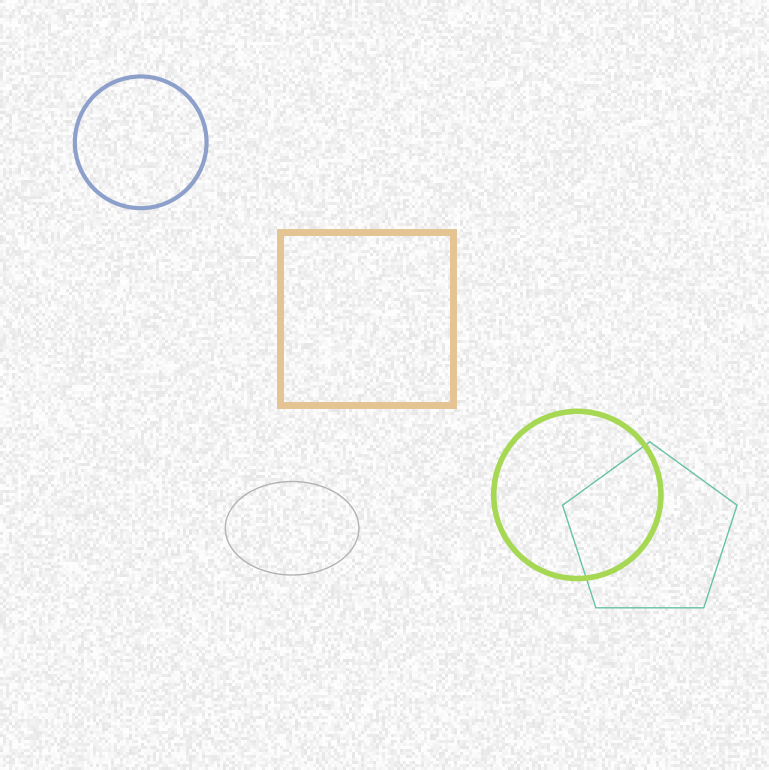[{"shape": "pentagon", "thickness": 0.5, "radius": 0.6, "center": [0.844, 0.307]}, {"shape": "circle", "thickness": 1.5, "radius": 0.43, "center": [0.183, 0.815]}, {"shape": "circle", "thickness": 2, "radius": 0.54, "center": [0.75, 0.357]}, {"shape": "square", "thickness": 2.5, "radius": 0.56, "center": [0.476, 0.587]}, {"shape": "oval", "thickness": 0.5, "radius": 0.43, "center": [0.379, 0.314]}]